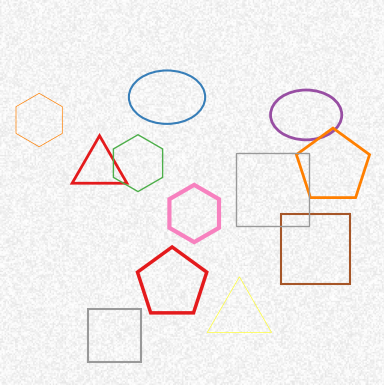[{"shape": "pentagon", "thickness": 2.5, "radius": 0.47, "center": [0.447, 0.264]}, {"shape": "triangle", "thickness": 2, "radius": 0.41, "center": [0.259, 0.565]}, {"shape": "oval", "thickness": 1.5, "radius": 0.5, "center": [0.434, 0.748]}, {"shape": "hexagon", "thickness": 1, "radius": 0.37, "center": [0.358, 0.576]}, {"shape": "oval", "thickness": 2, "radius": 0.46, "center": [0.795, 0.701]}, {"shape": "pentagon", "thickness": 2, "radius": 0.5, "center": [0.865, 0.567]}, {"shape": "hexagon", "thickness": 0.5, "radius": 0.35, "center": [0.102, 0.688]}, {"shape": "triangle", "thickness": 0.5, "radius": 0.48, "center": [0.622, 0.185]}, {"shape": "square", "thickness": 1.5, "radius": 0.45, "center": [0.819, 0.354]}, {"shape": "hexagon", "thickness": 3, "radius": 0.37, "center": [0.504, 0.445]}, {"shape": "square", "thickness": 1.5, "radius": 0.34, "center": [0.297, 0.129]}, {"shape": "square", "thickness": 1, "radius": 0.48, "center": [0.709, 0.508]}]